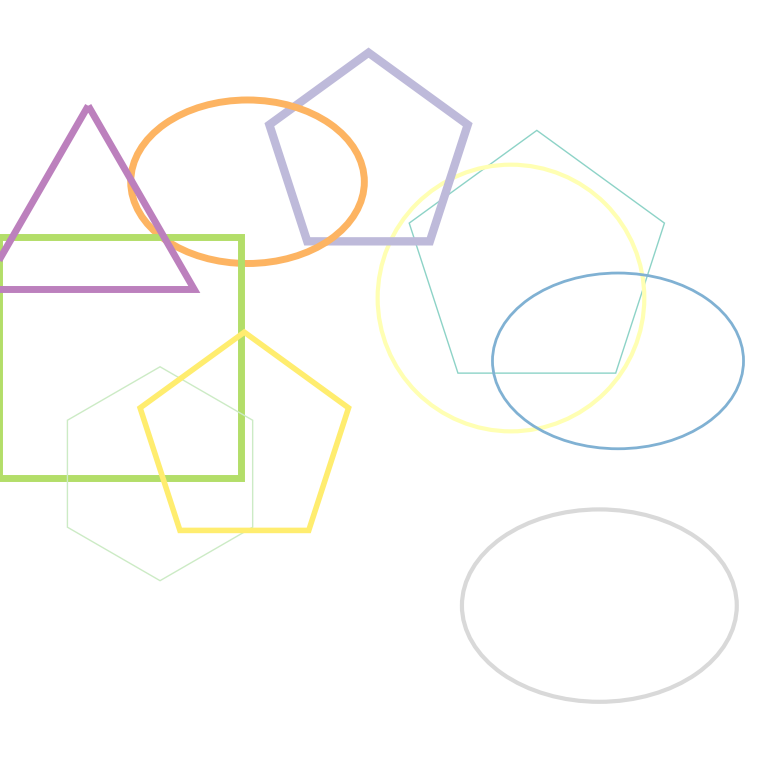[{"shape": "pentagon", "thickness": 0.5, "radius": 0.87, "center": [0.697, 0.656]}, {"shape": "circle", "thickness": 1.5, "radius": 0.87, "center": [0.664, 0.613]}, {"shape": "pentagon", "thickness": 3, "radius": 0.68, "center": [0.479, 0.796]}, {"shape": "oval", "thickness": 1, "radius": 0.82, "center": [0.803, 0.531]}, {"shape": "oval", "thickness": 2.5, "radius": 0.76, "center": [0.321, 0.764]}, {"shape": "square", "thickness": 2.5, "radius": 0.79, "center": [0.156, 0.536]}, {"shape": "oval", "thickness": 1.5, "radius": 0.89, "center": [0.778, 0.213]}, {"shape": "triangle", "thickness": 2.5, "radius": 0.8, "center": [0.115, 0.704]}, {"shape": "hexagon", "thickness": 0.5, "radius": 0.69, "center": [0.208, 0.385]}, {"shape": "pentagon", "thickness": 2, "radius": 0.71, "center": [0.317, 0.426]}]